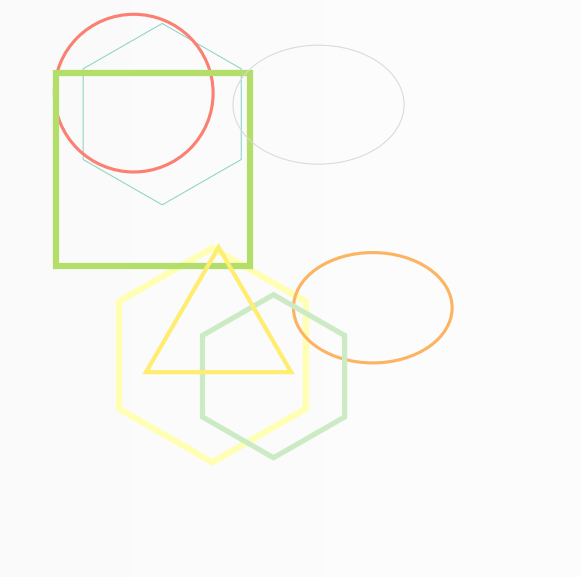[{"shape": "hexagon", "thickness": 0.5, "radius": 0.79, "center": [0.279, 0.801]}, {"shape": "hexagon", "thickness": 3, "radius": 0.93, "center": [0.365, 0.384]}, {"shape": "circle", "thickness": 1.5, "radius": 0.68, "center": [0.23, 0.838]}, {"shape": "oval", "thickness": 1.5, "radius": 0.68, "center": [0.641, 0.466]}, {"shape": "square", "thickness": 3, "radius": 0.84, "center": [0.263, 0.705]}, {"shape": "oval", "thickness": 0.5, "radius": 0.74, "center": [0.548, 0.818]}, {"shape": "hexagon", "thickness": 2.5, "radius": 0.71, "center": [0.471, 0.348]}, {"shape": "triangle", "thickness": 2, "radius": 0.72, "center": [0.376, 0.427]}]